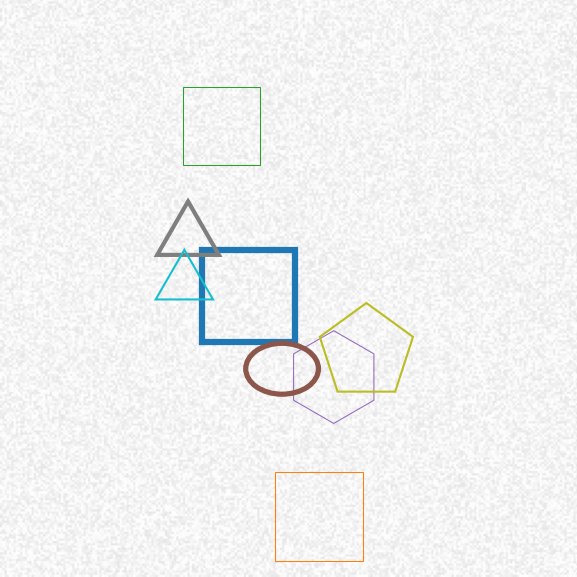[{"shape": "square", "thickness": 3, "radius": 0.4, "center": [0.43, 0.486]}, {"shape": "square", "thickness": 0.5, "radius": 0.38, "center": [0.552, 0.105]}, {"shape": "square", "thickness": 0.5, "radius": 0.34, "center": [0.384, 0.781]}, {"shape": "hexagon", "thickness": 0.5, "radius": 0.4, "center": [0.578, 0.346]}, {"shape": "oval", "thickness": 2.5, "radius": 0.31, "center": [0.488, 0.361]}, {"shape": "triangle", "thickness": 2, "radius": 0.31, "center": [0.326, 0.589]}, {"shape": "pentagon", "thickness": 1, "radius": 0.42, "center": [0.634, 0.39]}, {"shape": "triangle", "thickness": 1, "radius": 0.29, "center": [0.319, 0.509]}]